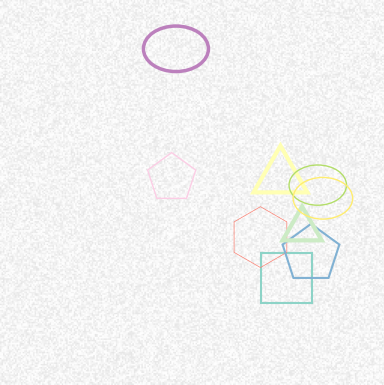[{"shape": "square", "thickness": 1.5, "radius": 0.33, "center": [0.744, 0.278]}, {"shape": "triangle", "thickness": 3, "radius": 0.4, "center": [0.728, 0.541]}, {"shape": "hexagon", "thickness": 0.5, "radius": 0.4, "center": [0.677, 0.384]}, {"shape": "pentagon", "thickness": 1.5, "radius": 0.39, "center": [0.808, 0.341]}, {"shape": "oval", "thickness": 1, "radius": 0.37, "center": [0.825, 0.519]}, {"shape": "pentagon", "thickness": 1, "radius": 0.33, "center": [0.446, 0.538]}, {"shape": "oval", "thickness": 2.5, "radius": 0.42, "center": [0.457, 0.873]}, {"shape": "triangle", "thickness": 3, "radius": 0.29, "center": [0.785, 0.405]}, {"shape": "oval", "thickness": 1, "radius": 0.39, "center": [0.839, 0.485]}]